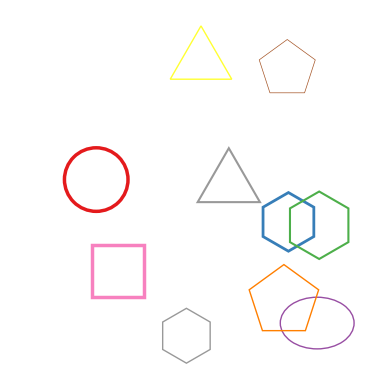[{"shape": "circle", "thickness": 2.5, "radius": 0.41, "center": [0.25, 0.534]}, {"shape": "hexagon", "thickness": 2, "radius": 0.38, "center": [0.749, 0.424]}, {"shape": "hexagon", "thickness": 1.5, "radius": 0.44, "center": [0.829, 0.415]}, {"shape": "oval", "thickness": 1, "radius": 0.48, "center": [0.824, 0.161]}, {"shape": "pentagon", "thickness": 1, "radius": 0.47, "center": [0.737, 0.218]}, {"shape": "triangle", "thickness": 1, "radius": 0.46, "center": [0.522, 0.84]}, {"shape": "pentagon", "thickness": 0.5, "radius": 0.38, "center": [0.746, 0.821]}, {"shape": "square", "thickness": 2.5, "radius": 0.34, "center": [0.306, 0.296]}, {"shape": "triangle", "thickness": 1.5, "radius": 0.47, "center": [0.594, 0.522]}, {"shape": "hexagon", "thickness": 1, "radius": 0.36, "center": [0.484, 0.128]}]